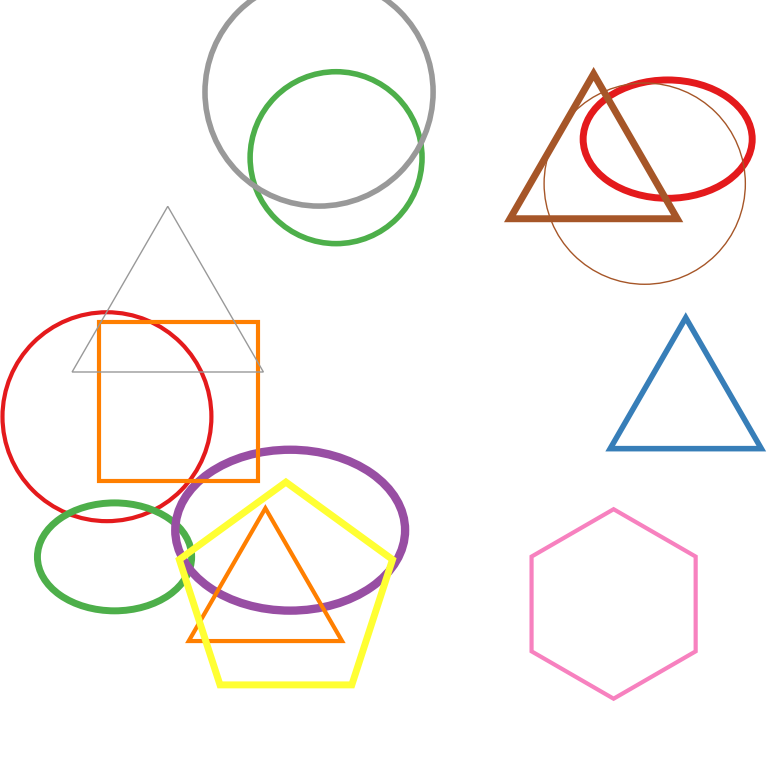[{"shape": "circle", "thickness": 1.5, "radius": 0.68, "center": [0.139, 0.459]}, {"shape": "oval", "thickness": 2.5, "radius": 0.55, "center": [0.867, 0.819]}, {"shape": "triangle", "thickness": 2, "radius": 0.57, "center": [0.891, 0.474]}, {"shape": "oval", "thickness": 2.5, "radius": 0.5, "center": [0.149, 0.277]}, {"shape": "circle", "thickness": 2, "radius": 0.56, "center": [0.436, 0.795]}, {"shape": "oval", "thickness": 3, "radius": 0.75, "center": [0.377, 0.311]}, {"shape": "triangle", "thickness": 1.5, "radius": 0.57, "center": [0.345, 0.225]}, {"shape": "square", "thickness": 1.5, "radius": 0.52, "center": [0.232, 0.478]}, {"shape": "pentagon", "thickness": 2.5, "radius": 0.73, "center": [0.371, 0.228]}, {"shape": "circle", "thickness": 0.5, "radius": 0.65, "center": [0.837, 0.761]}, {"shape": "triangle", "thickness": 2.5, "radius": 0.63, "center": [0.771, 0.779]}, {"shape": "hexagon", "thickness": 1.5, "radius": 0.62, "center": [0.797, 0.216]}, {"shape": "triangle", "thickness": 0.5, "radius": 0.72, "center": [0.218, 0.589]}, {"shape": "circle", "thickness": 2, "radius": 0.74, "center": [0.414, 0.88]}]